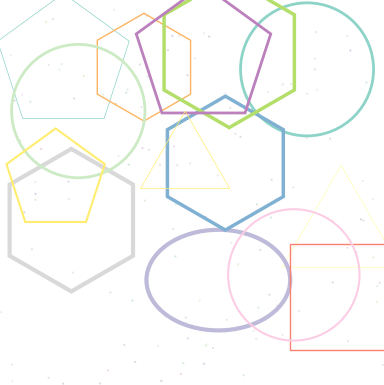[{"shape": "pentagon", "thickness": 0.5, "radius": 0.9, "center": [0.165, 0.837]}, {"shape": "circle", "thickness": 2, "radius": 0.86, "center": [0.798, 0.82]}, {"shape": "triangle", "thickness": 0.5, "radius": 0.88, "center": [0.886, 0.394]}, {"shape": "oval", "thickness": 3, "radius": 0.93, "center": [0.567, 0.272]}, {"shape": "square", "thickness": 1, "radius": 0.69, "center": [0.893, 0.229]}, {"shape": "hexagon", "thickness": 2.5, "radius": 0.87, "center": [0.585, 0.576]}, {"shape": "hexagon", "thickness": 1, "radius": 0.7, "center": [0.374, 0.825]}, {"shape": "hexagon", "thickness": 2.5, "radius": 0.98, "center": [0.595, 0.864]}, {"shape": "circle", "thickness": 1.5, "radius": 0.85, "center": [0.763, 0.286]}, {"shape": "hexagon", "thickness": 3, "radius": 0.93, "center": [0.185, 0.428]}, {"shape": "pentagon", "thickness": 2, "radius": 0.92, "center": [0.529, 0.855]}, {"shape": "circle", "thickness": 2, "radius": 0.87, "center": [0.203, 0.712]}, {"shape": "pentagon", "thickness": 1.5, "radius": 0.67, "center": [0.144, 0.532]}, {"shape": "triangle", "thickness": 0.5, "radius": 0.67, "center": [0.481, 0.577]}]